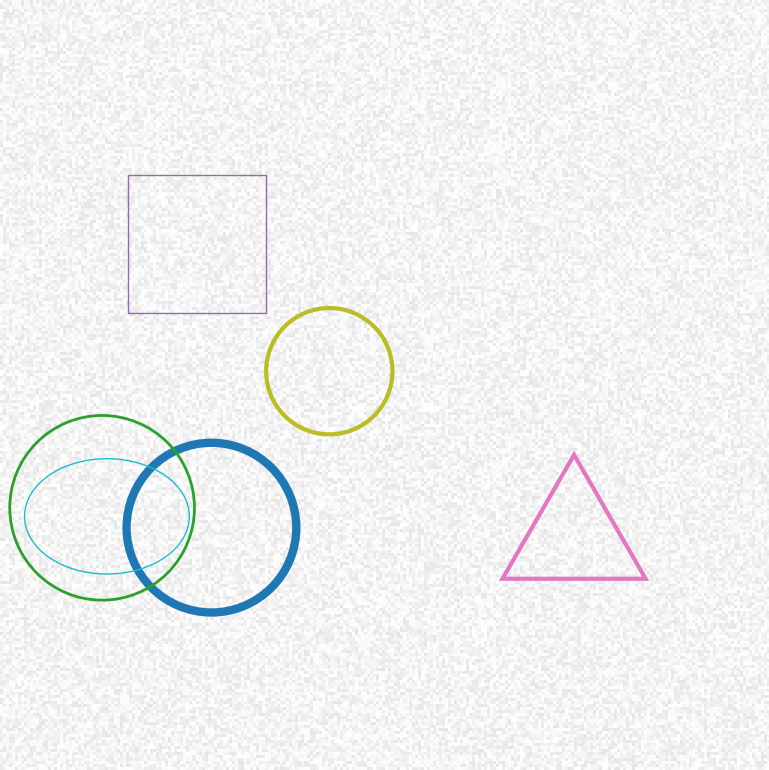[{"shape": "circle", "thickness": 3, "radius": 0.55, "center": [0.275, 0.315]}, {"shape": "circle", "thickness": 1, "radius": 0.6, "center": [0.133, 0.34]}, {"shape": "square", "thickness": 0.5, "radius": 0.45, "center": [0.256, 0.683]}, {"shape": "triangle", "thickness": 1.5, "radius": 0.54, "center": [0.746, 0.302]}, {"shape": "circle", "thickness": 1.5, "radius": 0.41, "center": [0.428, 0.518]}, {"shape": "oval", "thickness": 0.5, "radius": 0.54, "center": [0.139, 0.329]}]